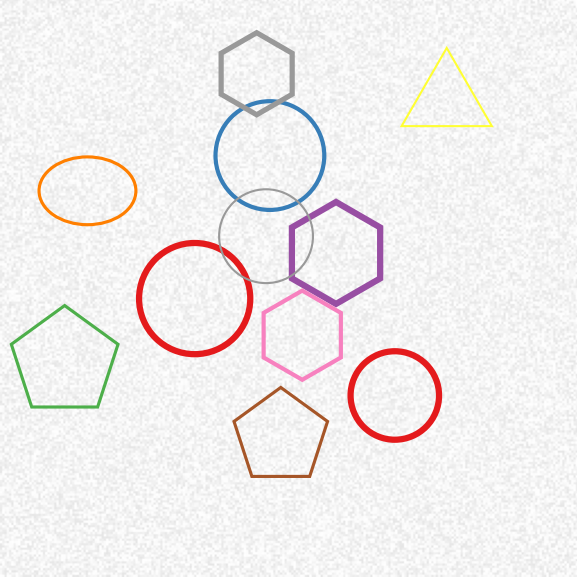[{"shape": "circle", "thickness": 3, "radius": 0.38, "center": [0.684, 0.314]}, {"shape": "circle", "thickness": 3, "radius": 0.48, "center": [0.337, 0.482]}, {"shape": "circle", "thickness": 2, "radius": 0.47, "center": [0.467, 0.73]}, {"shape": "pentagon", "thickness": 1.5, "radius": 0.49, "center": [0.112, 0.373]}, {"shape": "hexagon", "thickness": 3, "radius": 0.44, "center": [0.582, 0.561]}, {"shape": "oval", "thickness": 1.5, "radius": 0.42, "center": [0.151, 0.669]}, {"shape": "triangle", "thickness": 1, "radius": 0.45, "center": [0.774, 0.826]}, {"shape": "pentagon", "thickness": 1.5, "radius": 0.43, "center": [0.486, 0.243]}, {"shape": "hexagon", "thickness": 2, "radius": 0.39, "center": [0.523, 0.419]}, {"shape": "hexagon", "thickness": 2.5, "radius": 0.36, "center": [0.444, 0.871]}, {"shape": "circle", "thickness": 1, "radius": 0.41, "center": [0.461, 0.59]}]